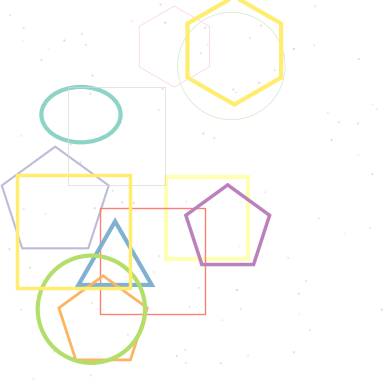[{"shape": "oval", "thickness": 3, "radius": 0.51, "center": [0.21, 0.702]}, {"shape": "square", "thickness": 3, "radius": 0.53, "center": [0.538, 0.433]}, {"shape": "pentagon", "thickness": 1.5, "radius": 0.73, "center": [0.143, 0.473]}, {"shape": "square", "thickness": 1, "radius": 0.68, "center": [0.395, 0.322]}, {"shape": "triangle", "thickness": 3, "radius": 0.55, "center": [0.299, 0.315]}, {"shape": "pentagon", "thickness": 2, "radius": 0.6, "center": [0.268, 0.163]}, {"shape": "circle", "thickness": 3, "radius": 0.7, "center": [0.237, 0.197]}, {"shape": "hexagon", "thickness": 0.5, "radius": 0.53, "center": [0.453, 0.879]}, {"shape": "square", "thickness": 0.5, "radius": 0.63, "center": [0.303, 0.647]}, {"shape": "pentagon", "thickness": 2.5, "radius": 0.57, "center": [0.591, 0.405]}, {"shape": "circle", "thickness": 0.5, "radius": 0.7, "center": [0.601, 0.829]}, {"shape": "hexagon", "thickness": 3, "radius": 0.7, "center": [0.609, 0.869]}, {"shape": "square", "thickness": 2.5, "radius": 0.73, "center": [0.191, 0.398]}]